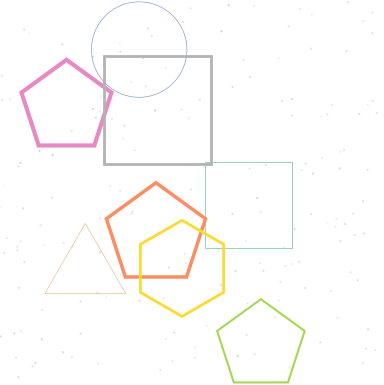[{"shape": "square", "thickness": 0.5, "radius": 0.56, "center": [0.646, 0.467]}, {"shape": "pentagon", "thickness": 2.5, "radius": 0.68, "center": [0.405, 0.39]}, {"shape": "circle", "thickness": 0.5, "radius": 0.62, "center": [0.361, 0.871]}, {"shape": "pentagon", "thickness": 3, "radius": 0.61, "center": [0.173, 0.722]}, {"shape": "pentagon", "thickness": 1.5, "radius": 0.6, "center": [0.678, 0.103]}, {"shape": "hexagon", "thickness": 2, "radius": 0.62, "center": [0.473, 0.303]}, {"shape": "triangle", "thickness": 0.5, "radius": 0.61, "center": [0.222, 0.298]}, {"shape": "square", "thickness": 2, "radius": 0.7, "center": [0.409, 0.714]}]